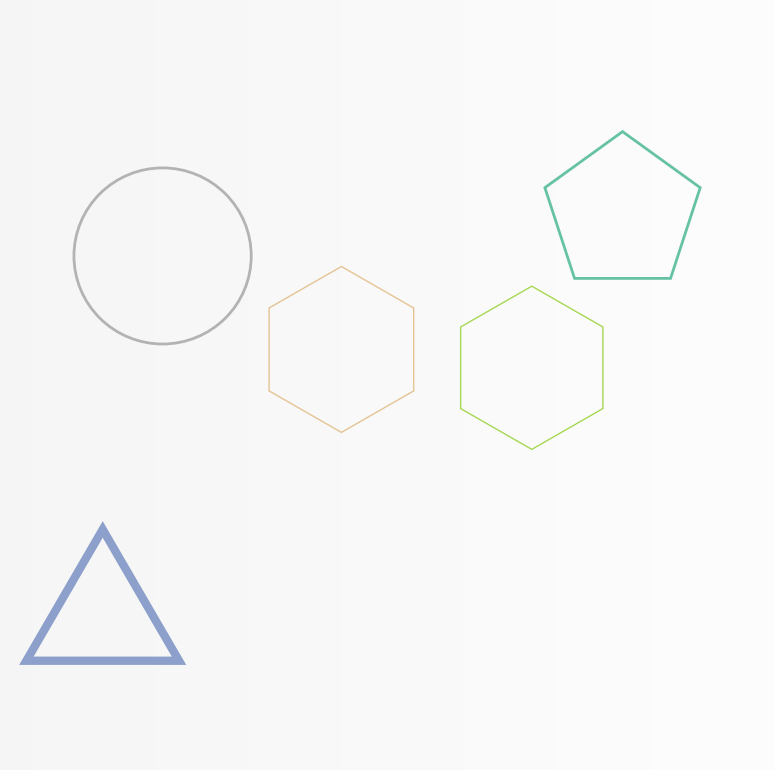[{"shape": "pentagon", "thickness": 1, "radius": 0.53, "center": [0.803, 0.724]}, {"shape": "triangle", "thickness": 3, "radius": 0.57, "center": [0.133, 0.199]}, {"shape": "hexagon", "thickness": 0.5, "radius": 0.53, "center": [0.686, 0.522]}, {"shape": "hexagon", "thickness": 0.5, "radius": 0.54, "center": [0.441, 0.546]}, {"shape": "circle", "thickness": 1, "radius": 0.57, "center": [0.21, 0.668]}]